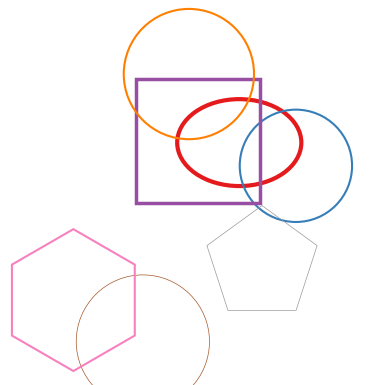[{"shape": "oval", "thickness": 3, "radius": 0.81, "center": [0.621, 0.63]}, {"shape": "circle", "thickness": 1.5, "radius": 0.73, "center": [0.769, 0.569]}, {"shape": "square", "thickness": 2.5, "radius": 0.81, "center": [0.514, 0.634]}, {"shape": "circle", "thickness": 1.5, "radius": 0.85, "center": [0.491, 0.808]}, {"shape": "circle", "thickness": 0.5, "radius": 0.87, "center": [0.371, 0.113]}, {"shape": "hexagon", "thickness": 1.5, "radius": 0.92, "center": [0.191, 0.221]}, {"shape": "pentagon", "thickness": 0.5, "radius": 0.75, "center": [0.681, 0.316]}]